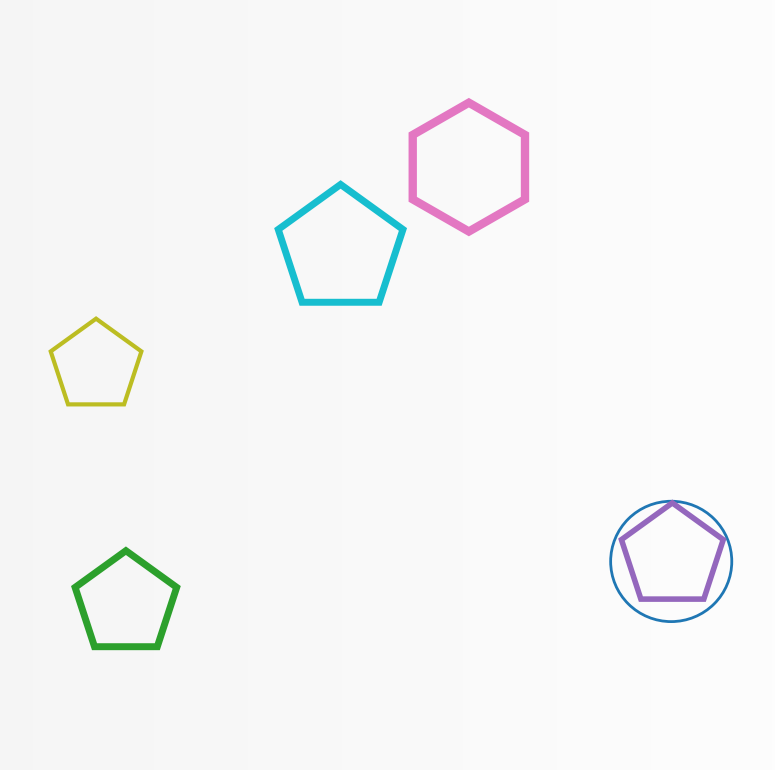[{"shape": "circle", "thickness": 1, "radius": 0.39, "center": [0.866, 0.271]}, {"shape": "pentagon", "thickness": 2.5, "radius": 0.34, "center": [0.162, 0.216]}, {"shape": "pentagon", "thickness": 2, "radius": 0.35, "center": [0.868, 0.278]}, {"shape": "hexagon", "thickness": 3, "radius": 0.42, "center": [0.605, 0.783]}, {"shape": "pentagon", "thickness": 1.5, "radius": 0.31, "center": [0.124, 0.525]}, {"shape": "pentagon", "thickness": 2.5, "radius": 0.42, "center": [0.439, 0.676]}]